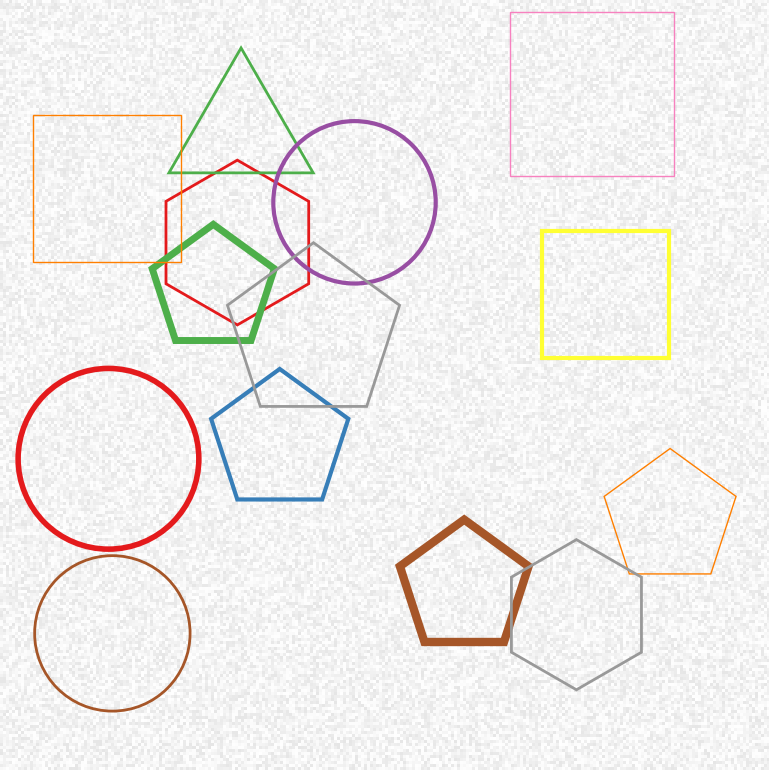[{"shape": "circle", "thickness": 2, "radius": 0.59, "center": [0.141, 0.404]}, {"shape": "hexagon", "thickness": 1, "radius": 0.54, "center": [0.308, 0.685]}, {"shape": "pentagon", "thickness": 1.5, "radius": 0.47, "center": [0.363, 0.427]}, {"shape": "triangle", "thickness": 1, "radius": 0.54, "center": [0.313, 0.83]}, {"shape": "pentagon", "thickness": 2.5, "radius": 0.42, "center": [0.277, 0.625]}, {"shape": "circle", "thickness": 1.5, "radius": 0.53, "center": [0.46, 0.737]}, {"shape": "pentagon", "thickness": 0.5, "radius": 0.45, "center": [0.87, 0.327]}, {"shape": "square", "thickness": 0.5, "radius": 0.48, "center": [0.139, 0.755]}, {"shape": "square", "thickness": 1.5, "radius": 0.41, "center": [0.786, 0.617]}, {"shape": "circle", "thickness": 1, "radius": 0.5, "center": [0.146, 0.177]}, {"shape": "pentagon", "thickness": 3, "radius": 0.44, "center": [0.603, 0.237]}, {"shape": "square", "thickness": 0.5, "radius": 0.53, "center": [0.769, 0.878]}, {"shape": "hexagon", "thickness": 1, "radius": 0.49, "center": [0.749, 0.202]}, {"shape": "pentagon", "thickness": 1, "radius": 0.59, "center": [0.407, 0.567]}]